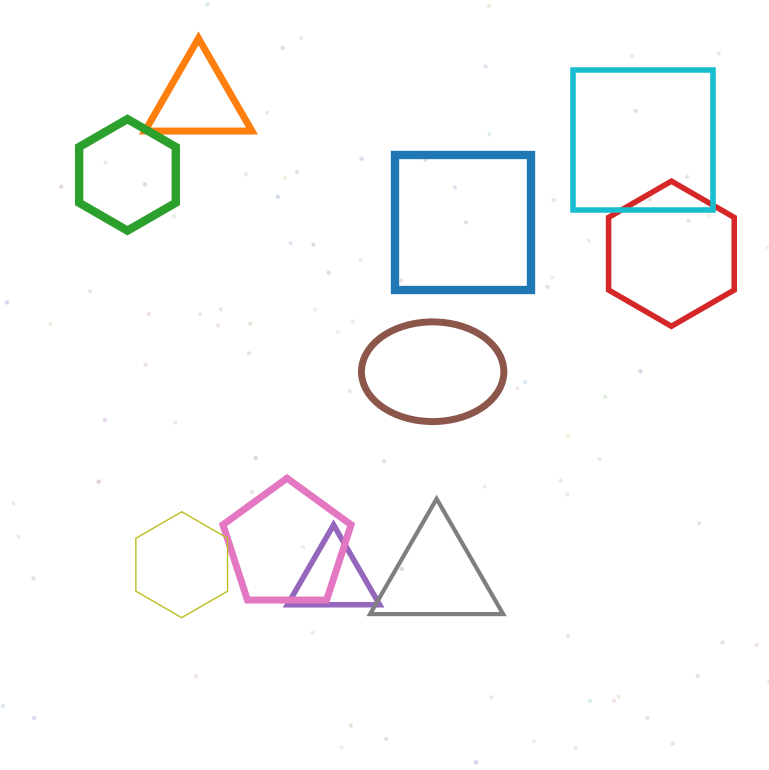[{"shape": "square", "thickness": 3, "radius": 0.44, "center": [0.601, 0.711]}, {"shape": "triangle", "thickness": 2.5, "radius": 0.4, "center": [0.258, 0.87]}, {"shape": "hexagon", "thickness": 3, "radius": 0.36, "center": [0.166, 0.773]}, {"shape": "hexagon", "thickness": 2, "radius": 0.47, "center": [0.872, 0.671]}, {"shape": "triangle", "thickness": 2, "radius": 0.35, "center": [0.433, 0.249]}, {"shape": "oval", "thickness": 2.5, "radius": 0.46, "center": [0.562, 0.517]}, {"shape": "pentagon", "thickness": 2.5, "radius": 0.44, "center": [0.373, 0.291]}, {"shape": "triangle", "thickness": 1.5, "radius": 0.5, "center": [0.567, 0.252]}, {"shape": "hexagon", "thickness": 0.5, "radius": 0.34, "center": [0.236, 0.267]}, {"shape": "square", "thickness": 2, "radius": 0.45, "center": [0.835, 0.818]}]